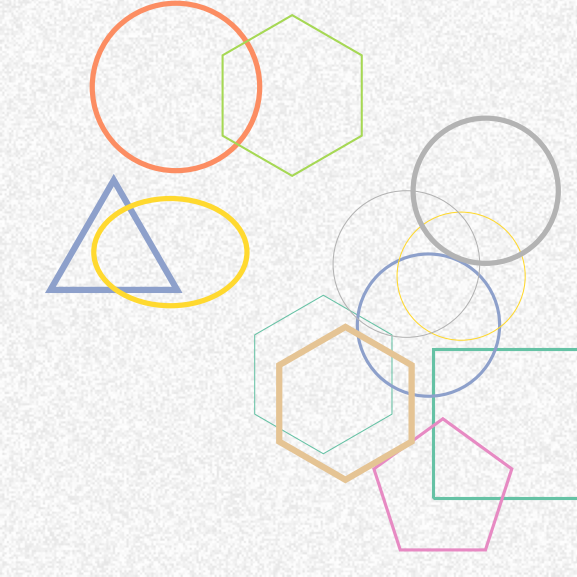[{"shape": "hexagon", "thickness": 0.5, "radius": 0.69, "center": [0.56, 0.351]}, {"shape": "square", "thickness": 1.5, "radius": 0.65, "center": [0.88, 0.266]}, {"shape": "circle", "thickness": 2.5, "radius": 0.72, "center": [0.305, 0.849]}, {"shape": "triangle", "thickness": 3, "radius": 0.63, "center": [0.197, 0.56]}, {"shape": "circle", "thickness": 1.5, "radius": 0.62, "center": [0.742, 0.436]}, {"shape": "pentagon", "thickness": 1.5, "radius": 0.63, "center": [0.767, 0.148]}, {"shape": "hexagon", "thickness": 1, "radius": 0.7, "center": [0.506, 0.834]}, {"shape": "oval", "thickness": 2.5, "radius": 0.66, "center": [0.295, 0.563]}, {"shape": "circle", "thickness": 0.5, "radius": 0.55, "center": [0.798, 0.521]}, {"shape": "hexagon", "thickness": 3, "radius": 0.66, "center": [0.598, 0.301]}, {"shape": "circle", "thickness": 2.5, "radius": 0.63, "center": [0.841, 0.669]}, {"shape": "circle", "thickness": 0.5, "radius": 0.63, "center": [0.704, 0.542]}]